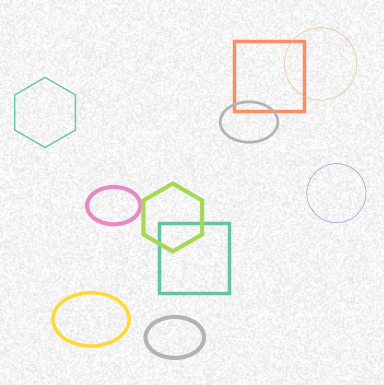[{"shape": "square", "thickness": 2.5, "radius": 0.45, "center": [0.504, 0.329]}, {"shape": "hexagon", "thickness": 1, "radius": 0.46, "center": [0.117, 0.708]}, {"shape": "square", "thickness": 2.5, "radius": 0.45, "center": [0.699, 0.803]}, {"shape": "circle", "thickness": 0.5, "radius": 0.38, "center": [0.874, 0.498]}, {"shape": "oval", "thickness": 3, "radius": 0.35, "center": [0.295, 0.466]}, {"shape": "hexagon", "thickness": 3, "radius": 0.44, "center": [0.449, 0.435]}, {"shape": "oval", "thickness": 2.5, "radius": 0.49, "center": [0.236, 0.17]}, {"shape": "circle", "thickness": 0.5, "radius": 0.47, "center": [0.833, 0.834]}, {"shape": "oval", "thickness": 2, "radius": 0.37, "center": [0.647, 0.683]}, {"shape": "oval", "thickness": 3, "radius": 0.38, "center": [0.454, 0.124]}]